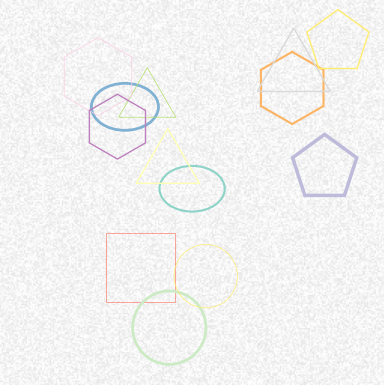[{"shape": "oval", "thickness": 1.5, "radius": 0.42, "center": [0.499, 0.51]}, {"shape": "triangle", "thickness": 1, "radius": 0.47, "center": [0.436, 0.571]}, {"shape": "pentagon", "thickness": 2.5, "radius": 0.44, "center": [0.843, 0.563]}, {"shape": "square", "thickness": 0.5, "radius": 0.45, "center": [0.364, 0.305]}, {"shape": "oval", "thickness": 2, "radius": 0.44, "center": [0.324, 0.722]}, {"shape": "hexagon", "thickness": 1.5, "radius": 0.47, "center": [0.759, 0.772]}, {"shape": "triangle", "thickness": 0.5, "radius": 0.43, "center": [0.382, 0.738]}, {"shape": "hexagon", "thickness": 0.5, "radius": 0.51, "center": [0.255, 0.801]}, {"shape": "triangle", "thickness": 1, "radius": 0.55, "center": [0.763, 0.817]}, {"shape": "hexagon", "thickness": 1, "radius": 0.42, "center": [0.305, 0.671]}, {"shape": "circle", "thickness": 2, "radius": 0.48, "center": [0.44, 0.149]}, {"shape": "circle", "thickness": 0.5, "radius": 0.41, "center": [0.534, 0.283]}, {"shape": "pentagon", "thickness": 1, "radius": 0.42, "center": [0.878, 0.891]}]